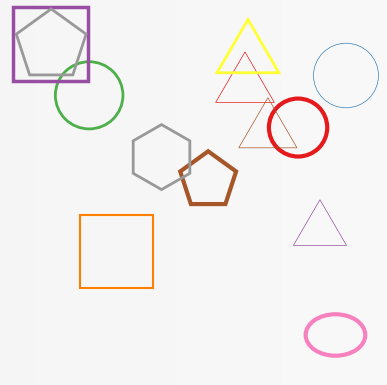[{"shape": "circle", "thickness": 3, "radius": 0.38, "center": [0.769, 0.669]}, {"shape": "triangle", "thickness": 0.5, "radius": 0.44, "center": [0.632, 0.778]}, {"shape": "circle", "thickness": 0.5, "radius": 0.42, "center": [0.893, 0.804]}, {"shape": "circle", "thickness": 2, "radius": 0.44, "center": [0.23, 0.752]}, {"shape": "triangle", "thickness": 0.5, "radius": 0.4, "center": [0.826, 0.402]}, {"shape": "square", "thickness": 2.5, "radius": 0.48, "center": [0.131, 0.886]}, {"shape": "square", "thickness": 1.5, "radius": 0.47, "center": [0.301, 0.347]}, {"shape": "triangle", "thickness": 2, "radius": 0.46, "center": [0.64, 0.857]}, {"shape": "pentagon", "thickness": 3, "radius": 0.38, "center": [0.537, 0.531]}, {"shape": "triangle", "thickness": 0.5, "radius": 0.43, "center": [0.691, 0.659]}, {"shape": "oval", "thickness": 3, "radius": 0.38, "center": [0.866, 0.13]}, {"shape": "hexagon", "thickness": 2, "radius": 0.42, "center": [0.417, 0.592]}, {"shape": "pentagon", "thickness": 2, "radius": 0.47, "center": [0.132, 0.882]}]